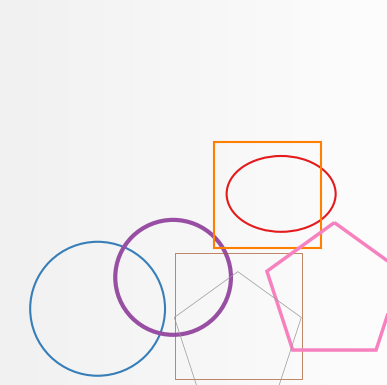[{"shape": "oval", "thickness": 1.5, "radius": 0.7, "center": [0.726, 0.496]}, {"shape": "circle", "thickness": 1.5, "radius": 0.87, "center": [0.252, 0.198]}, {"shape": "circle", "thickness": 3, "radius": 0.75, "center": [0.447, 0.28]}, {"shape": "square", "thickness": 1.5, "radius": 0.69, "center": [0.69, 0.493]}, {"shape": "square", "thickness": 0.5, "radius": 0.82, "center": [0.616, 0.178]}, {"shape": "pentagon", "thickness": 2.5, "radius": 0.92, "center": [0.863, 0.239]}, {"shape": "pentagon", "thickness": 0.5, "radius": 0.86, "center": [0.614, 0.122]}]